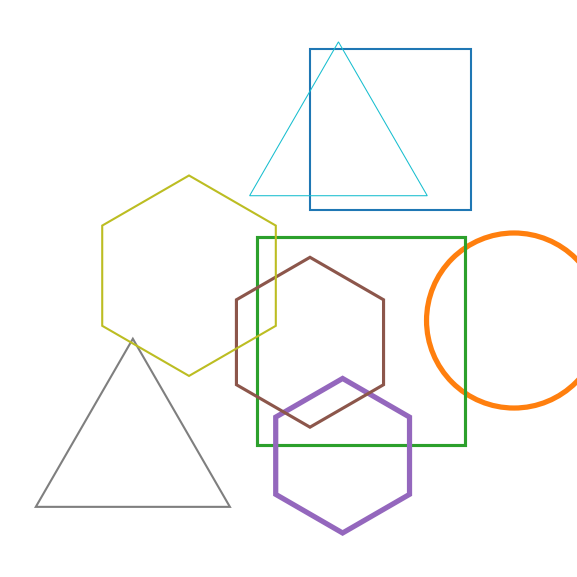[{"shape": "square", "thickness": 1, "radius": 0.7, "center": [0.676, 0.775]}, {"shape": "circle", "thickness": 2.5, "radius": 0.76, "center": [0.89, 0.444]}, {"shape": "square", "thickness": 1.5, "radius": 0.9, "center": [0.626, 0.408]}, {"shape": "hexagon", "thickness": 2.5, "radius": 0.67, "center": [0.593, 0.21]}, {"shape": "hexagon", "thickness": 1.5, "radius": 0.74, "center": [0.537, 0.407]}, {"shape": "triangle", "thickness": 1, "radius": 0.97, "center": [0.23, 0.218]}, {"shape": "hexagon", "thickness": 1, "radius": 0.87, "center": [0.327, 0.522]}, {"shape": "triangle", "thickness": 0.5, "radius": 0.89, "center": [0.586, 0.749]}]